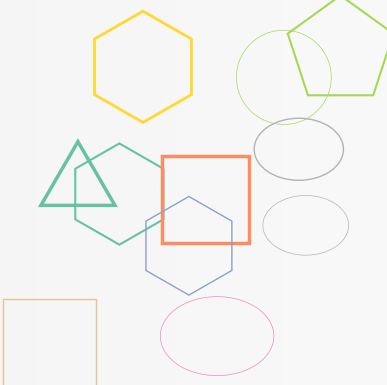[{"shape": "triangle", "thickness": 2.5, "radius": 0.55, "center": [0.201, 0.522]}, {"shape": "hexagon", "thickness": 1.5, "radius": 0.66, "center": [0.308, 0.496]}, {"shape": "square", "thickness": 2.5, "radius": 0.56, "center": [0.531, 0.481]}, {"shape": "hexagon", "thickness": 1, "radius": 0.64, "center": [0.487, 0.362]}, {"shape": "oval", "thickness": 0.5, "radius": 0.73, "center": [0.56, 0.127]}, {"shape": "pentagon", "thickness": 1.5, "radius": 0.72, "center": [0.879, 0.868]}, {"shape": "circle", "thickness": 0.5, "radius": 0.61, "center": [0.733, 0.799]}, {"shape": "hexagon", "thickness": 2, "radius": 0.72, "center": [0.369, 0.826]}, {"shape": "square", "thickness": 1, "radius": 0.6, "center": [0.127, 0.103]}, {"shape": "oval", "thickness": 0.5, "radius": 0.55, "center": [0.789, 0.415]}, {"shape": "oval", "thickness": 1, "radius": 0.58, "center": [0.771, 0.612]}]